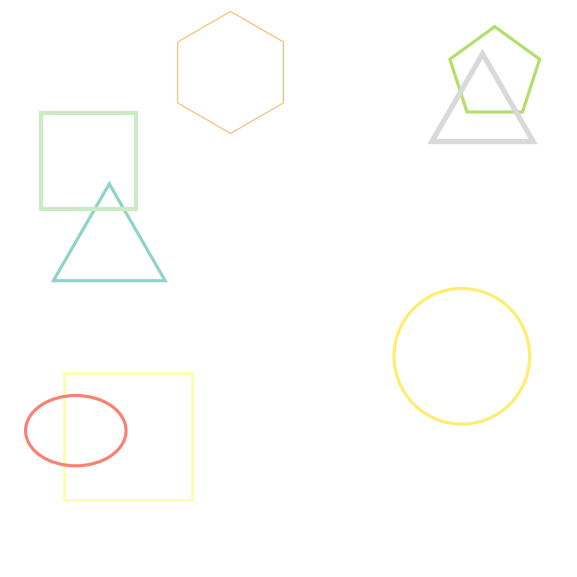[{"shape": "triangle", "thickness": 1.5, "radius": 0.56, "center": [0.189, 0.569]}, {"shape": "square", "thickness": 1.5, "radius": 0.55, "center": [0.222, 0.243]}, {"shape": "oval", "thickness": 1.5, "radius": 0.43, "center": [0.131, 0.253]}, {"shape": "hexagon", "thickness": 0.5, "radius": 0.53, "center": [0.399, 0.874]}, {"shape": "pentagon", "thickness": 1.5, "radius": 0.41, "center": [0.857, 0.871]}, {"shape": "triangle", "thickness": 2.5, "radius": 0.51, "center": [0.836, 0.805]}, {"shape": "square", "thickness": 2, "radius": 0.41, "center": [0.153, 0.721]}, {"shape": "circle", "thickness": 1.5, "radius": 0.59, "center": [0.8, 0.382]}]